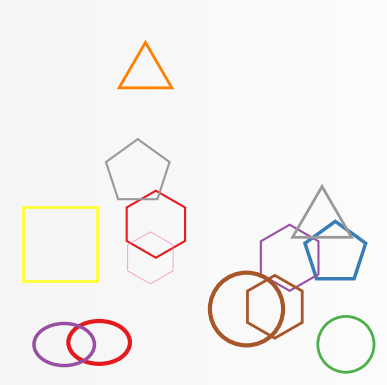[{"shape": "hexagon", "thickness": 1.5, "radius": 0.43, "center": [0.402, 0.418]}, {"shape": "oval", "thickness": 3, "radius": 0.4, "center": [0.256, 0.111]}, {"shape": "pentagon", "thickness": 2.5, "radius": 0.41, "center": [0.865, 0.343]}, {"shape": "circle", "thickness": 2, "radius": 0.36, "center": [0.893, 0.106]}, {"shape": "oval", "thickness": 2.5, "radius": 0.39, "center": [0.166, 0.105]}, {"shape": "hexagon", "thickness": 1.5, "radius": 0.43, "center": [0.747, 0.33]}, {"shape": "triangle", "thickness": 2, "radius": 0.39, "center": [0.375, 0.811]}, {"shape": "square", "thickness": 2, "radius": 0.48, "center": [0.155, 0.366]}, {"shape": "hexagon", "thickness": 2, "radius": 0.41, "center": [0.709, 0.203]}, {"shape": "circle", "thickness": 3, "radius": 0.47, "center": [0.636, 0.197]}, {"shape": "hexagon", "thickness": 0.5, "radius": 0.34, "center": [0.388, 0.33]}, {"shape": "pentagon", "thickness": 1.5, "radius": 0.43, "center": [0.356, 0.552]}, {"shape": "triangle", "thickness": 2, "radius": 0.44, "center": [0.831, 0.428]}]